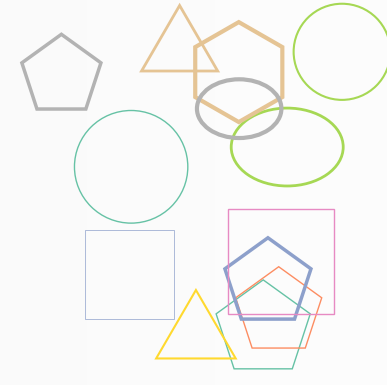[{"shape": "pentagon", "thickness": 1, "radius": 0.64, "center": [0.679, 0.145]}, {"shape": "circle", "thickness": 1, "radius": 0.73, "center": [0.338, 0.567]}, {"shape": "pentagon", "thickness": 1, "radius": 0.58, "center": [0.719, 0.19]}, {"shape": "square", "thickness": 0.5, "radius": 0.58, "center": [0.335, 0.287]}, {"shape": "pentagon", "thickness": 2.5, "radius": 0.58, "center": [0.691, 0.266]}, {"shape": "square", "thickness": 1, "radius": 0.69, "center": [0.724, 0.321]}, {"shape": "circle", "thickness": 1.5, "radius": 0.62, "center": [0.883, 0.865]}, {"shape": "oval", "thickness": 2, "radius": 0.72, "center": [0.741, 0.618]}, {"shape": "triangle", "thickness": 1.5, "radius": 0.59, "center": [0.506, 0.128]}, {"shape": "hexagon", "thickness": 3, "radius": 0.65, "center": [0.616, 0.813]}, {"shape": "triangle", "thickness": 2, "radius": 0.57, "center": [0.464, 0.872]}, {"shape": "pentagon", "thickness": 2.5, "radius": 0.54, "center": [0.158, 0.804]}, {"shape": "oval", "thickness": 3, "radius": 0.54, "center": [0.617, 0.718]}]